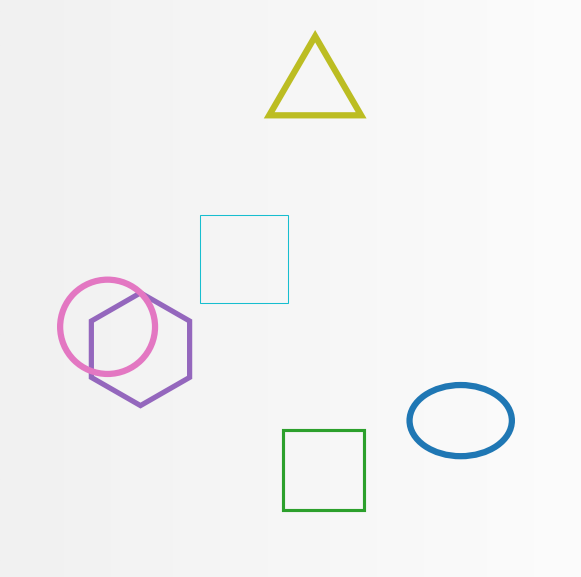[{"shape": "oval", "thickness": 3, "radius": 0.44, "center": [0.793, 0.271]}, {"shape": "square", "thickness": 1.5, "radius": 0.35, "center": [0.556, 0.185]}, {"shape": "hexagon", "thickness": 2.5, "radius": 0.49, "center": [0.242, 0.394]}, {"shape": "circle", "thickness": 3, "radius": 0.41, "center": [0.185, 0.433]}, {"shape": "triangle", "thickness": 3, "radius": 0.46, "center": [0.542, 0.845]}, {"shape": "square", "thickness": 0.5, "radius": 0.38, "center": [0.419, 0.55]}]